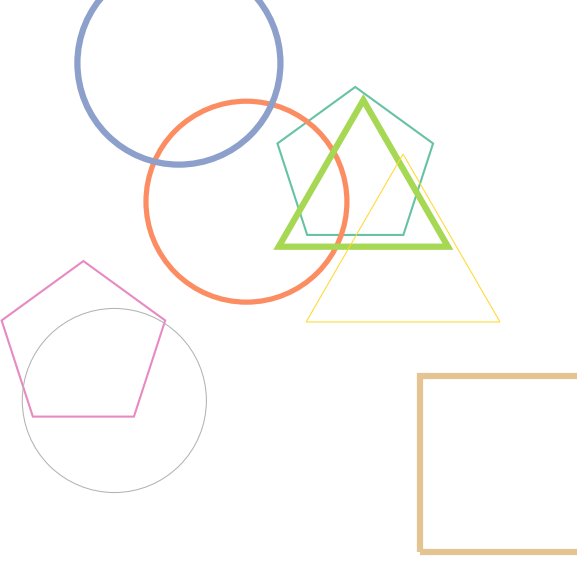[{"shape": "pentagon", "thickness": 1, "radius": 0.71, "center": [0.615, 0.707]}, {"shape": "circle", "thickness": 2.5, "radius": 0.87, "center": [0.427, 0.65]}, {"shape": "circle", "thickness": 3, "radius": 0.88, "center": [0.31, 0.89]}, {"shape": "pentagon", "thickness": 1, "radius": 0.74, "center": [0.144, 0.398]}, {"shape": "triangle", "thickness": 3, "radius": 0.85, "center": [0.629, 0.657]}, {"shape": "triangle", "thickness": 0.5, "radius": 0.97, "center": [0.698, 0.539]}, {"shape": "square", "thickness": 3, "radius": 0.76, "center": [0.879, 0.196]}, {"shape": "circle", "thickness": 0.5, "radius": 0.8, "center": [0.198, 0.306]}]